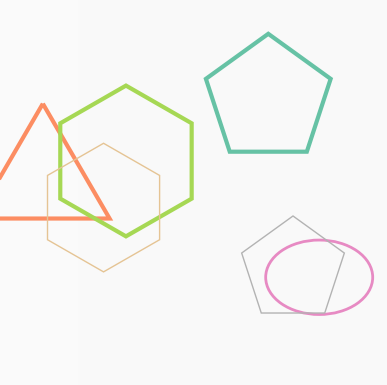[{"shape": "pentagon", "thickness": 3, "radius": 0.85, "center": [0.692, 0.743]}, {"shape": "triangle", "thickness": 3, "radius": 0.99, "center": [0.111, 0.532]}, {"shape": "oval", "thickness": 2, "radius": 0.69, "center": [0.824, 0.28]}, {"shape": "hexagon", "thickness": 3, "radius": 0.98, "center": [0.325, 0.582]}, {"shape": "hexagon", "thickness": 1, "radius": 0.84, "center": [0.267, 0.461]}, {"shape": "pentagon", "thickness": 1, "radius": 0.7, "center": [0.756, 0.3]}]